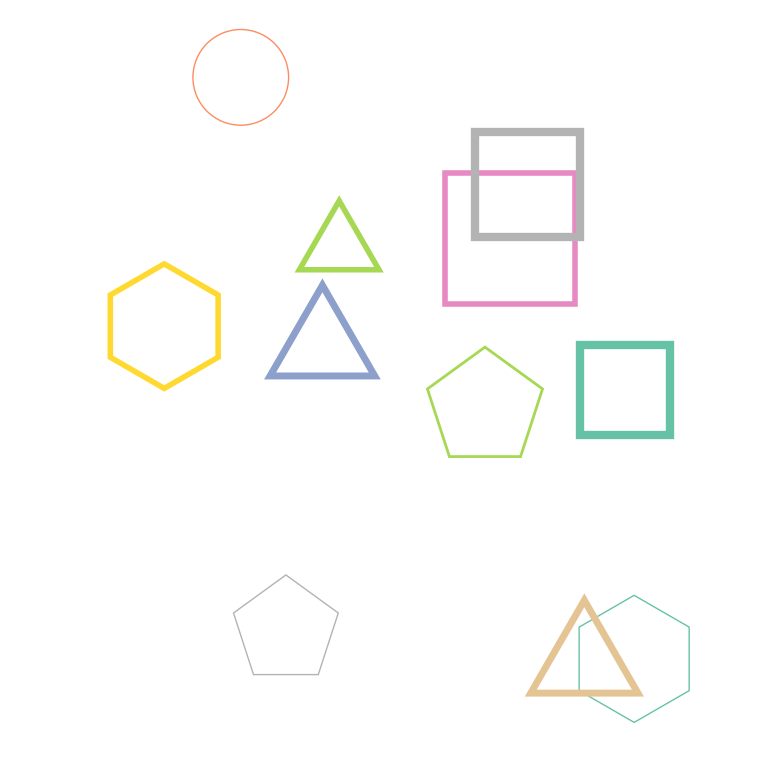[{"shape": "hexagon", "thickness": 0.5, "radius": 0.41, "center": [0.824, 0.144]}, {"shape": "square", "thickness": 3, "radius": 0.29, "center": [0.812, 0.494]}, {"shape": "circle", "thickness": 0.5, "radius": 0.31, "center": [0.313, 0.9]}, {"shape": "triangle", "thickness": 2.5, "radius": 0.39, "center": [0.419, 0.551]}, {"shape": "square", "thickness": 2, "radius": 0.42, "center": [0.662, 0.691]}, {"shape": "triangle", "thickness": 2, "radius": 0.3, "center": [0.44, 0.68]}, {"shape": "pentagon", "thickness": 1, "radius": 0.39, "center": [0.63, 0.471]}, {"shape": "hexagon", "thickness": 2, "radius": 0.4, "center": [0.213, 0.576]}, {"shape": "triangle", "thickness": 2.5, "radius": 0.4, "center": [0.759, 0.14]}, {"shape": "square", "thickness": 3, "radius": 0.34, "center": [0.686, 0.76]}, {"shape": "pentagon", "thickness": 0.5, "radius": 0.36, "center": [0.371, 0.182]}]